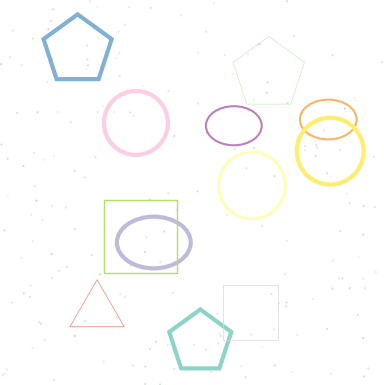[{"shape": "pentagon", "thickness": 3, "radius": 0.42, "center": [0.52, 0.112]}, {"shape": "circle", "thickness": 2, "radius": 0.43, "center": [0.654, 0.519]}, {"shape": "oval", "thickness": 3, "radius": 0.48, "center": [0.399, 0.37]}, {"shape": "triangle", "thickness": 0.5, "radius": 0.41, "center": [0.252, 0.192]}, {"shape": "pentagon", "thickness": 3, "radius": 0.47, "center": [0.202, 0.87]}, {"shape": "oval", "thickness": 1.5, "radius": 0.37, "center": [0.853, 0.69]}, {"shape": "square", "thickness": 1, "radius": 0.48, "center": [0.365, 0.386]}, {"shape": "circle", "thickness": 3, "radius": 0.42, "center": [0.353, 0.681]}, {"shape": "square", "thickness": 0.5, "radius": 0.36, "center": [0.651, 0.188]}, {"shape": "oval", "thickness": 1.5, "radius": 0.36, "center": [0.607, 0.673]}, {"shape": "pentagon", "thickness": 0.5, "radius": 0.49, "center": [0.698, 0.808]}, {"shape": "circle", "thickness": 3, "radius": 0.43, "center": [0.858, 0.608]}]